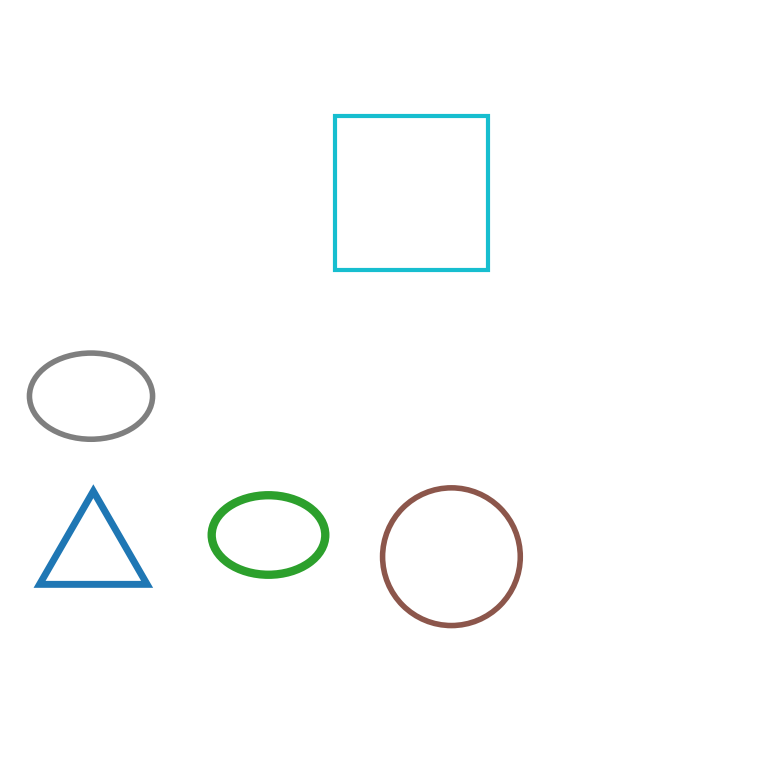[{"shape": "triangle", "thickness": 2.5, "radius": 0.4, "center": [0.121, 0.281]}, {"shape": "oval", "thickness": 3, "radius": 0.37, "center": [0.349, 0.305]}, {"shape": "circle", "thickness": 2, "radius": 0.45, "center": [0.586, 0.277]}, {"shape": "oval", "thickness": 2, "radius": 0.4, "center": [0.118, 0.486]}, {"shape": "square", "thickness": 1.5, "radius": 0.5, "center": [0.535, 0.749]}]